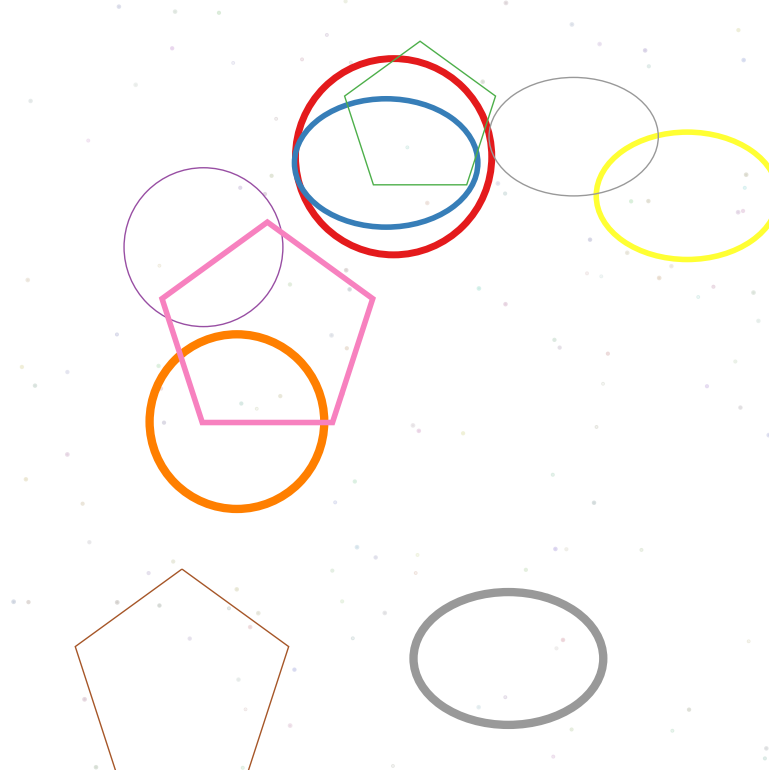[{"shape": "circle", "thickness": 2.5, "radius": 0.64, "center": [0.511, 0.796]}, {"shape": "oval", "thickness": 2, "radius": 0.6, "center": [0.502, 0.788]}, {"shape": "pentagon", "thickness": 0.5, "radius": 0.52, "center": [0.546, 0.843]}, {"shape": "circle", "thickness": 0.5, "radius": 0.52, "center": [0.264, 0.679]}, {"shape": "circle", "thickness": 3, "radius": 0.57, "center": [0.308, 0.452]}, {"shape": "oval", "thickness": 2, "radius": 0.59, "center": [0.893, 0.746]}, {"shape": "pentagon", "thickness": 0.5, "radius": 0.73, "center": [0.236, 0.115]}, {"shape": "pentagon", "thickness": 2, "radius": 0.72, "center": [0.347, 0.568]}, {"shape": "oval", "thickness": 3, "radius": 0.62, "center": [0.66, 0.145]}, {"shape": "oval", "thickness": 0.5, "radius": 0.55, "center": [0.745, 0.823]}]